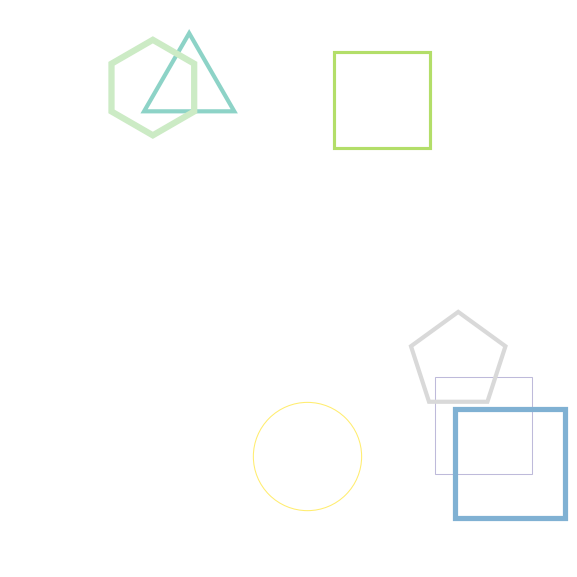[{"shape": "triangle", "thickness": 2, "radius": 0.45, "center": [0.328, 0.851]}, {"shape": "square", "thickness": 0.5, "radius": 0.42, "center": [0.837, 0.262]}, {"shape": "square", "thickness": 2.5, "radius": 0.48, "center": [0.883, 0.197]}, {"shape": "square", "thickness": 1.5, "radius": 0.42, "center": [0.661, 0.826]}, {"shape": "pentagon", "thickness": 2, "radius": 0.43, "center": [0.793, 0.373]}, {"shape": "hexagon", "thickness": 3, "radius": 0.41, "center": [0.265, 0.847]}, {"shape": "circle", "thickness": 0.5, "radius": 0.47, "center": [0.532, 0.209]}]